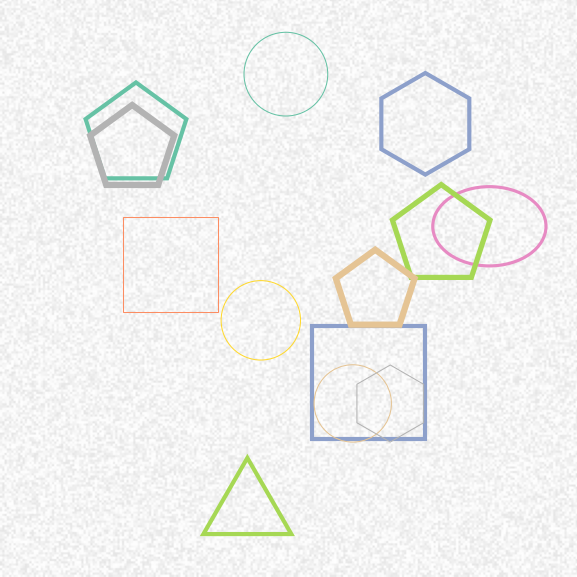[{"shape": "pentagon", "thickness": 2, "radius": 0.46, "center": [0.235, 0.765]}, {"shape": "circle", "thickness": 0.5, "radius": 0.36, "center": [0.495, 0.871]}, {"shape": "square", "thickness": 0.5, "radius": 0.41, "center": [0.296, 0.541]}, {"shape": "hexagon", "thickness": 2, "radius": 0.44, "center": [0.736, 0.785]}, {"shape": "square", "thickness": 2, "radius": 0.49, "center": [0.638, 0.337]}, {"shape": "oval", "thickness": 1.5, "radius": 0.49, "center": [0.847, 0.607]}, {"shape": "triangle", "thickness": 2, "radius": 0.44, "center": [0.428, 0.118]}, {"shape": "pentagon", "thickness": 2.5, "radius": 0.44, "center": [0.764, 0.591]}, {"shape": "circle", "thickness": 0.5, "radius": 0.34, "center": [0.452, 0.444]}, {"shape": "pentagon", "thickness": 3, "radius": 0.36, "center": [0.65, 0.495]}, {"shape": "circle", "thickness": 0.5, "radius": 0.33, "center": [0.611, 0.301]}, {"shape": "hexagon", "thickness": 0.5, "radius": 0.33, "center": [0.676, 0.3]}, {"shape": "pentagon", "thickness": 3, "radius": 0.38, "center": [0.229, 0.741]}]